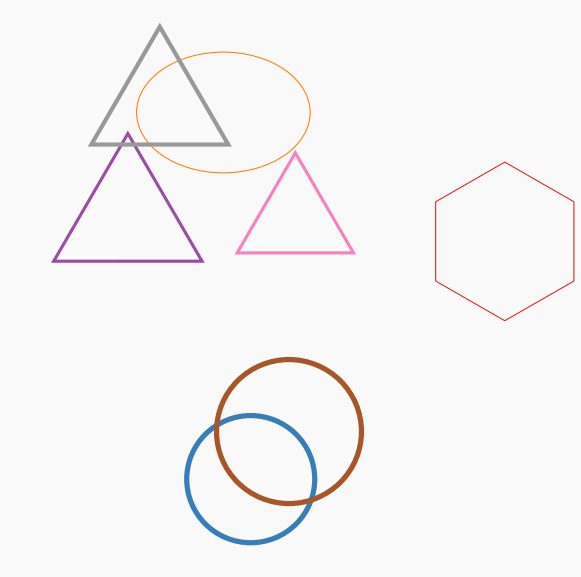[{"shape": "hexagon", "thickness": 0.5, "radius": 0.69, "center": [0.868, 0.581]}, {"shape": "circle", "thickness": 2.5, "radius": 0.55, "center": [0.431, 0.169]}, {"shape": "triangle", "thickness": 1.5, "radius": 0.74, "center": [0.22, 0.62]}, {"shape": "oval", "thickness": 0.5, "radius": 0.75, "center": [0.384, 0.804]}, {"shape": "circle", "thickness": 2.5, "radius": 0.62, "center": [0.497, 0.252]}, {"shape": "triangle", "thickness": 1.5, "radius": 0.58, "center": [0.508, 0.619]}, {"shape": "triangle", "thickness": 2, "radius": 0.68, "center": [0.275, 0.817]}]